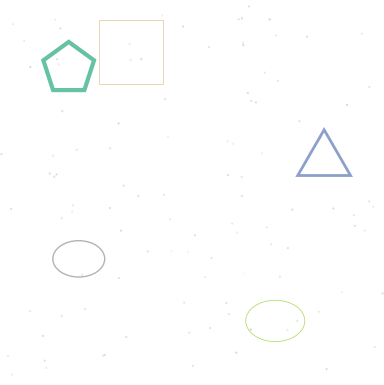[{"shape": "pentagon", "thickness": 3, "radius": 0.35, "center": [0.178, 0.822]}, {"shape": "triangle", "thickness": 2, "radius": 0.4, "center": [0.842, 0.584]}, {"shape": "oval", "thickness": 0.5, "radius": 0.38, "center": [0.715, 0.166]}, {"shape": "square", "thickness": 0.5, "radius": 0.41, "center": [0.341, 0.865]}, {"shape": "oval", "thickness": 1, "radius": 0.34, "center": [0.205, 0.328]}]